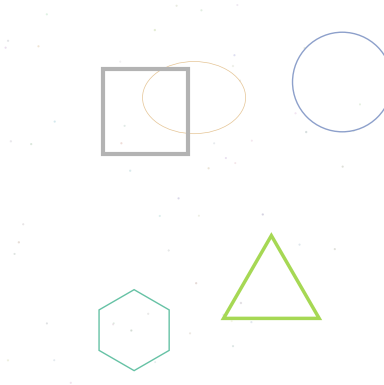[{"shape": "hexagon", "thickness": 1, "radius": 0.53, "center": [0.348, 0.142]}, {"shape": "circle", "thickness": 1, "radius": 0.65, "center": [0.889, 0.787]}, {"shape": "triangle", "thickness": 2.5, "radius": 0.72, "center": [0.705, 0.245]}, {"shape": "oval", "thickness": 0.5, "radius": 0.67, "center": [0.504, 0.746]}, {"shape": "square", "thickness": 3, "radius": 0.55, "center": [0.378, 0.711]}]